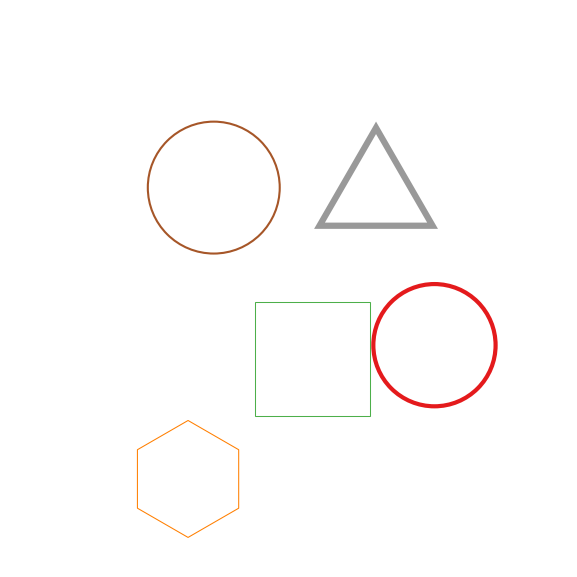[{"shape": "circle", "thickness": 2, "radius": 0.53, "center": [0.752, 0.401]}, {"shape": "square", "thickness": 0.5, "radius": 0.5, "center": [0.541, 0.378]}, {"shape": "hexagon", "thickness": 0.5, "radius": 0.51, "center": [0.326, 0.17]}, {"shape": "circle", "thickness": 1, "radius": 0.57, "center": [0.37, 0.674]}, {"shape": "triangle", "thickness": 3, "radius": 0.57, "center": [0.651, 0.665]}]